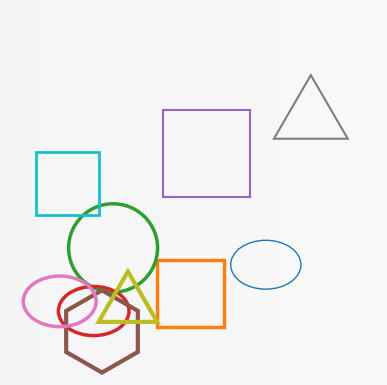[{"shape": "oval", "thickness": 1, "radius": 0.45, "center": [0.686, 0.312]}, {"shape": "square", "thickness": 2.5, "radius": 0.43, "center": [0.492, 0.237]}, {"shape": "circle", "thickness": 2.5, "radius": 0.57, "center": [0.292, 0.356]}, {"shape": "oval", "thickness": 2.5, "radius": 0.46, "center": [0.242, 0.192]}, {"shape": "square", "thickness": 1.5, "radius": 0.56, "center": [0.533, 0.602]}, {"shape": "hexagon", "thickness": 3, "radius": 0.53, "center": [0.263, 0.139]}, {"shape": "oval", "thickness": 2.5, "radius": 0.47, "center": [0.154, 0.217]}, {"shape": "triangle", "thickness": 1.5, "radius": 0.55, "center": [0.802, 0.695]}, {"shape": "triangle", "thickness": 3, "radius": 0.44, "center": [0.33, 0.208]}, {"shape": "square", "thickness": 2, "radius": 0.41, "center": [0.174, 0.523]}]